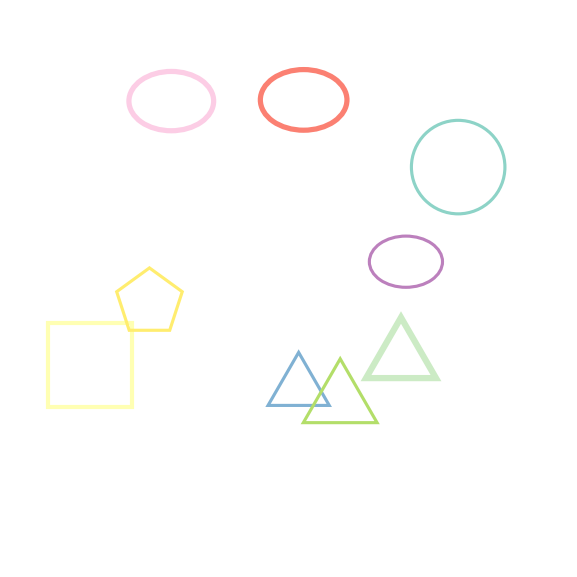[{"shape": "circle", "thickness": 1.5, "radius": 0.4, "center": [0.793, 0.71]}, {"shape": "square", "thickness": 2, "radius": 0.37, "center": [0.156, 0.367]}, {"shape": "oval", "thickness": 2.5, "radius": 0.37, "center": [0.526, 0.826]}, {"shape": "triangle", "thickness": 1.5, "radius": 0.31, "center": [0.517, 0.328]}, {"shape": "triangle", "thickness": 1.5, "radius": 0.37, "center": [0.589, 0.304]}, {"shape": "oval", "thickness": 2.5, "radius": 0.37, "center": [0.297, 0.824]}, {"shape": "oval", "thickness": 1.5, "radius": 0.32, "center": [0.703, 0.546]}, {"shape": "triangle", "thickness": 3, "radius": 0.35, "center": [0.694, 0.379]}, {"shape": "pentagon", "thickness": 1.5, "radius": 0.3, "center": [0.259, 0.476]}]